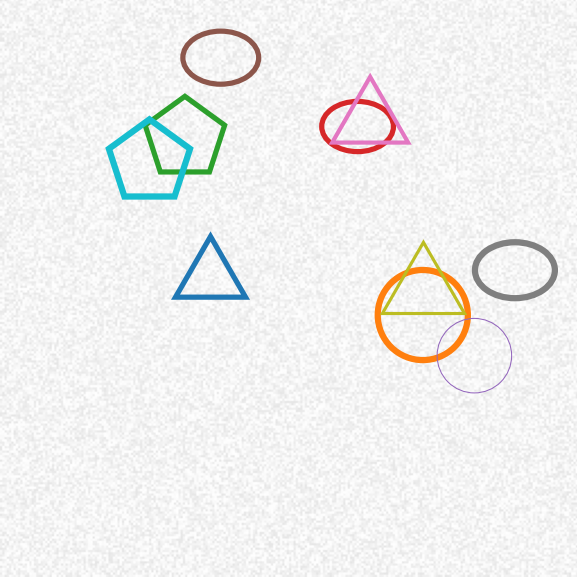[{"shape": "triangle", "thickness": 2.5, "radius": 0.35, "center": [0.365, 0.52]}, {"shape": "circle", "thickness": 3, "radius": 0.39, "center": [0.732, 0.454]}, {"shape": "pentagon", "thickness": 2.5, "radius": 0.36, "center": [0.32, 0.76]}, {"shape": "oval", "thickness": 2.5, "radius": 0.31, "center": [0.619, 0.78]}, {"shape": "circle", "thickness": 0.5, "radius": 0.32, "center": [0.821, 0.383]}, {"shape": "oval", "thickness": 2.5, "radius": 0.33, "center": [0.382, 0.899]}, {"shape": "triangle", "thickness": 2, "radius": 0.38, "center": [0.641, 0.79]}, {"shape": "oval", "thickness": 3, "radius": 0.35, "center": [0.892, 0.531]}, {"shape": "triangle", "thickness": 1.5, "radius": 0.41, "center": [0.733, 0.497]}, {"shape": "pentagon", "thickness": 3, "radius": 0.37, "center": [0.259, 0.719]}]